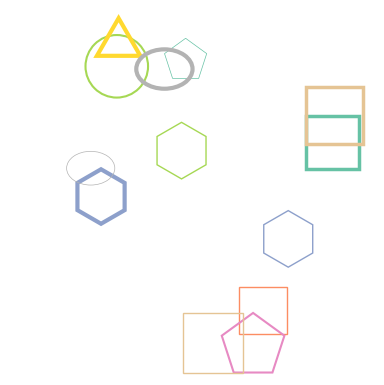[{"shape": "square", "thickness": 2.5, "radius": 0.35, "center": [0.864, 0.629]}, {"shape": "pentagon", "thickness": 0.5, "radius": 0.29, "center": [0.482, 0.843]}, {"shape": "square", "thickness": 1, "radius": 0.31, "center": [0.683, 0.193]}, {"shape": "hexagon", "thickness": 3, "radius": 0.35, "center": [0.262, 0.49]}, {"shape": "hexagon", "thickness": 1, "radius": 0.37, "center": [0.749, 0.379]}, {"shape": "pentagon", "thickness": 1.5, "radius": 0.43, "center": [0.657, 0.102]}, {"shape": "hexagon", "thickness": 1, "radius": 0.37, "center": [0.472, 0.609]}, {"shape": "circle", "thickness": 1.5, "radius": 0.41, "center": [0.303, 0.828]}, {"shape": "triangle", "thickness": 3, "radius": 0.33, "center": [0.308, 0.888]}, {"shape": "square", "thickness": 1, "radius": 0.39, "center": [0.553, 0.11]}, {"shape": "square", "thickness": 2.5, "radius": 0.37, "center": [0.869, 0.699]}, {"shape": "oval", "thickness": 0.5, "radius": 0.31, "center": [0.236, 0.563]}, {"shape": "oval", "thickness": 3, "radius": 0.37, "center": [0.427, 0.821]}]